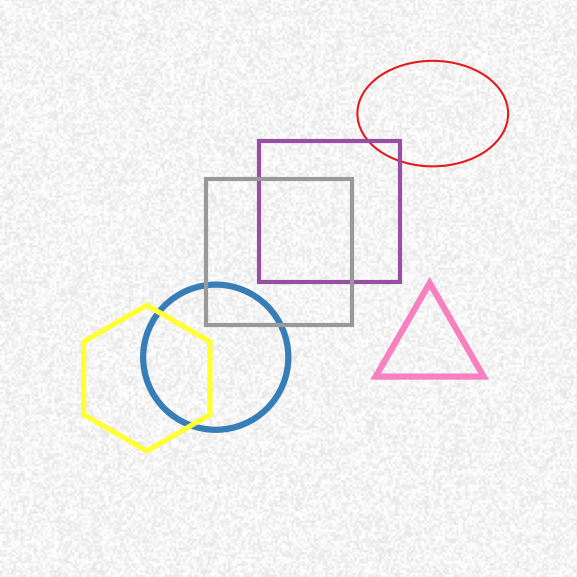[{"shape": "oval", "thickness": 1, "radius": 0.65, "center": [0.749, 0.802]}, {"shape": "circle", "thickness": 3, "radius": 0.63, "center": [0.374, 0.381]}, {"shape": "square", "thickness": 2, "radius": 0.61, "center": [0.571, 0.633]}, {"shape": "hexagon", "thickness": 2.5, "radius": 0.63, "center": [0.254, 0.344]}, {"shape": "triangle", "thickness": 3, "radius": 0.54, "center": [0.744, 0.401]}, {"shape": "square", "thickness": 2, "radius": 0.63, "center": [0.483, 0.563]}]